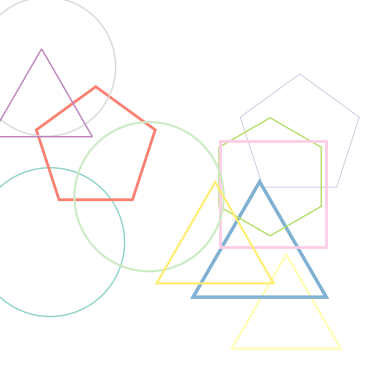[{"shape": "circle", "thickness": 1, "radius": 0.97, "center": [0.13, 0.371]}, {"shape": "triangle", "thickness": 1.5, "radius": 0.82, "center": [0.744, 0.176]}, {"shape": "pentagon", "thickness": 0.5, "radius": 0.81, "center": [0.779, 0.645]}, {"shape": "pentagon", "thickness": 2, "radius": 0.81, "center": [0.249, 0.612]}, {"shape": "triangle", "thickness": 2.5, "radius": 1.0, "center": [0.674, 0.328]}, {"shape": "hexagon", "thickness": 1, "radius": 0.77, "center": [0.702, 0.541]}, {"shape": "square", "thickness": 2, "radius": 0.69, "center": [0.709, 0.495]}, {"shape": "circle", "thickness": 1, "radius": 0.9, "center": [0.12, 0.827]}, {"shape": "triangle", "thickness": 1, "radius": 0.76, "center": [0.108, 0.721]}, {"shape": "circle", "thickness": 1.5, "radius": 0.97, "center": [0.387, 0.489]}, {"shape": "triangle", "thickness": 1.5, "radius": 0.88, "center": [0.559, 0.352]}]